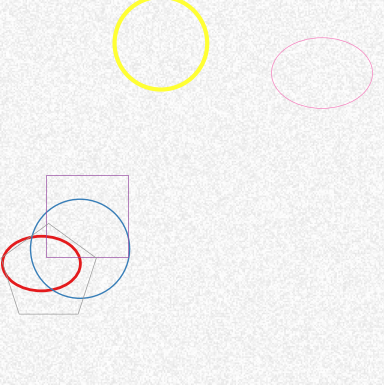[{"shape": "oval", "thickness": 2, "radius": 0.51, "center": [0.108, 0.315]}, {"shape": "circle", "thickness": 1, "radius": 0.64, "center": [0.208, 0.354]}, {"shape": "square", "thickness": 0.5, "radius": 0.53, "center": [0.227, 0.439]}, {"shape": "circle", "thickness": 3, "radius": 0.6, "center": [0.418, 0.888]}, {"shape": "oval", "thickness": 0.5, "radius": 0.66, "center": [0.836, 0.81]}, {"shape": "pentagon", "thickness": 0.5, "radius": 0.65, "center": [0.126, 0.289]}]